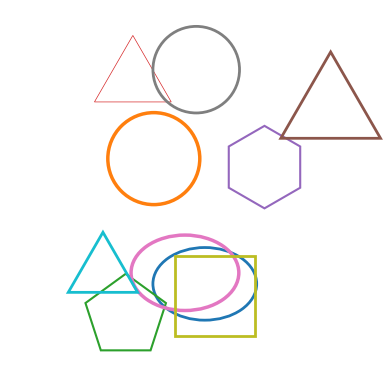[{"shape": "oval", "thickness": 2, "radius": 0.67, "center": [0.532, 0.263]}, {"shape": "circle", "thickness": 2.5, "radius": 0.6, "center": [0.4, 0.588]}, {"shape": "pentagon", "thickness": 1.5, "radius": 0.55, "center": [0.327, 0.179]}, {"shape": "triangle", "thickness": 0.5, "radius": 0.58, "center": [0.345, 0.793]}, {"shape": "hexagon", "thickness": 1.5, "radius": 0.54, "center": [0.687, 0.566]}, {"shape": "triangle", "thickness": 2, "radius": 0.75, "center": [0.859, 0.716]}, {"shape": "oval", "thickness": 2.5, "radius": 0.7, "center": [0.48, 0.291]}, {"shape": "circle", "thickness": 2, "radius": 0.56, "center": [0.51, 0.819]}, {"shape": "square", "thickness": 2, "radius": 0.52, "center": [0.558, 0.231]}, {"shape": "triangle", "thickness": 2, "radius": 0.52, "center": [0.267, 0.293]}]